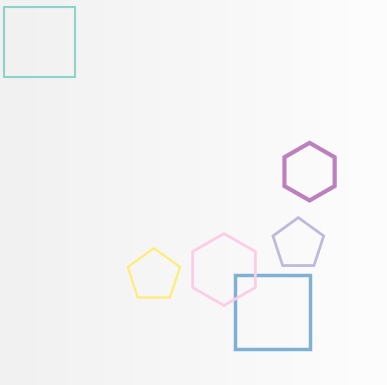[{"shape": "square", "thickness": 1.5, "radius": 0.46, "center": [0.102, 0.891]}, {"shape": "pentagon", "thickness": 2, "radius": 0.34, "center": [0.77, 0.366]}, {"shape": "square", "thickness": 2.5, "radius": 0.48, "center": [0.703, 0.189]}, {"shape": "hexagon", "thickness": 2, "radius": 0.47, "center": [0.578, 0.3]}, {"shape": "hexagon", "thickness": 3, "radius": 0.37, "center": [0.799, 0.554]}, {"shape": "pentagon", "thickness": 1.5, "radius": 0.35, "center": [0.397, 0.285]}]